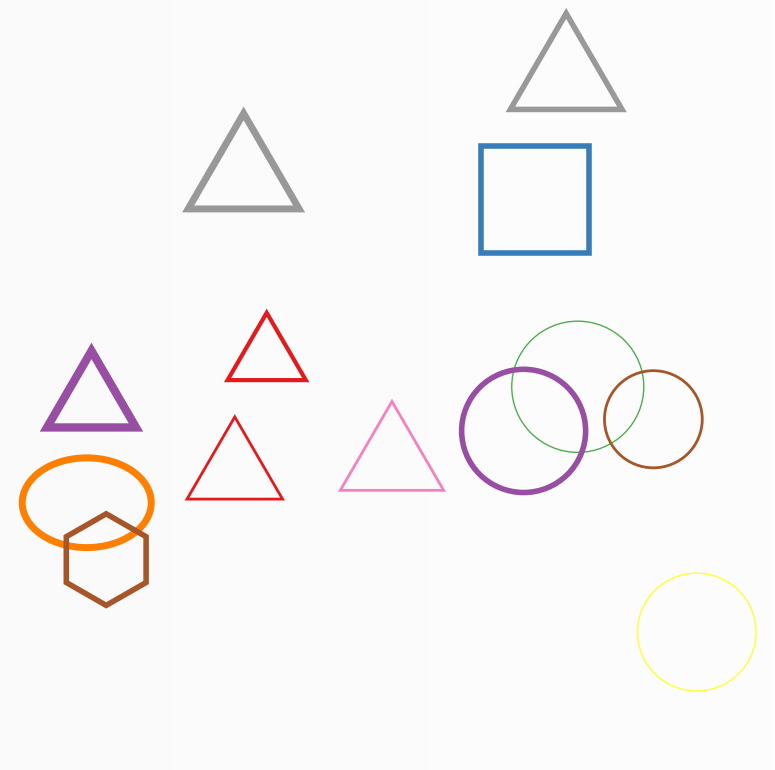[{"shape": "triangle", "thickness": 1, "radius": 0.36, "center": [0.303, 0.387]}, {"shape": "triangle", "thickness": 1.5, "radius": 0.29, "center": [0.344, 0.535]}, {"shape": "square", "thickness": 2, "radius": 0.35, "center": [0.691, 0.741]}, {"shape": "circle", "thickness": 0.5, "radius": 0.43, "center": [0.746, 0.498]}, {"shape": "triangle", "thickness": 3, "radius": 0.33, "center": [0.118, 0.478]}, {"shape": "circle", "thickness": 2, "radius": 0.4, "center": [0.676, 0.44]}, {"shape": "oval", "thickness": 2.5, "radius": 0.42, "center": [0.112, 0.347]}, {"shape": "circle", "thickness": 0.5, "radius": 0.38, "center": [0.899, 0.179]}, {"shape": "hexagon", "thickness": 2, "radius": 0.3, "center": [0.137, 0.273]}, {"shape": "circle", "thickness": 1, "radius": 0.32, "center": [0.843, 0.456]}, {"shape": "triangle", "thickness": 1, "radius": 0.38, "center": [0.506, 0.402]}, {"shape": "triangle", "thickness": 2, "radius": 0.42, "center": [0.731, 0.899]}, {"shape": "triangle", "thickness": 2.5, "radius": 0.41, "center": [0.314, 0.77]}]